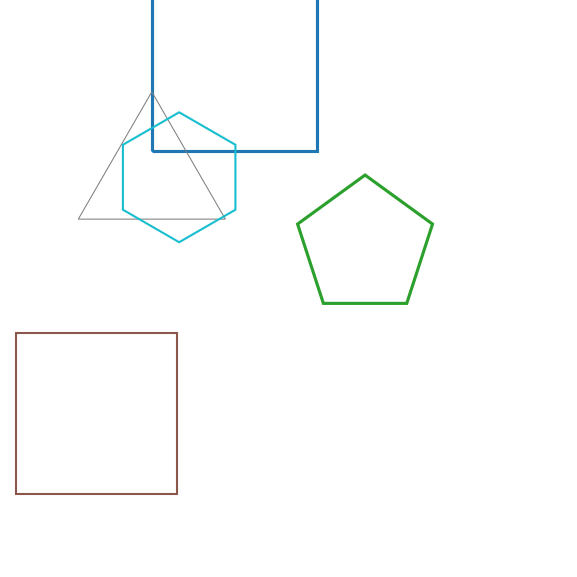[{"shape": "square", "thickness": 1.5, "radius": 0.72, "center": [0.406, 0.881]}, {"shape": "pentagon", "thickness": 1.5, "radius": 0.61, "center": [0.632, 0.573]}, {"shape": "square", "thickness": 1, "radius": 0.7, "center": [0.167, 0.283]}, {"shape": "triangle", "thickness": 0.5, "radius": 0.73, "center": [0.263, 0.693]}, {"shape": "hexagon", "thickness": 1, "radius": 0.56, "center": [0.31, 0.692]}]